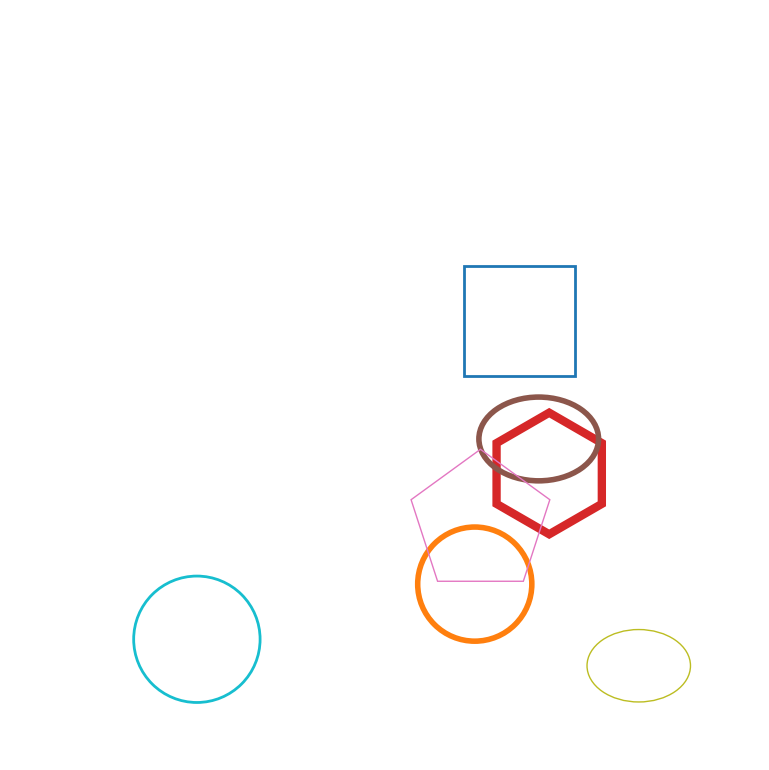[{"shape": "square", "thickness": 1, "radius": 0.36, "center": [0.675, 0.583]}, {"shape": "circle", "thickness": 2, "radius": 0.37, "center": [0.617, 0.241]}, {"shape": "hexagon", "thickness": 3, "radius": 0.39, "center": [0.713, 0.385]}, {"shape": "oval", "thickness": 2, "radius": 0.39, "center": [0.7, 0.43]}, {"shape": "pentagon", "thickness": 0.5, "radius": 0.47, "center": [0.624, 0.322]}, {"shape": "oval", "thickness": 0.5, "radius": 0.34, "center": [0.83, 0.135]}, {"shape": "circle", "thickness": 1, "radius": 0.41, "center": [0.256, 0.17]}]